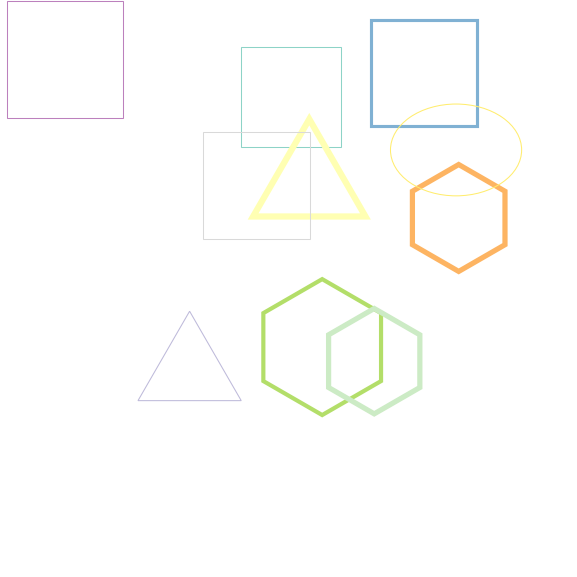[{"shape": "square", "thickness": 0.5, "radius": 0.43, "center": [0.503, 0.831]}, {"shape": "triangle", "thickness": 3, "radius": 0.56, "center": [0.536, 0.68]}, {"shape": "triangle", "thickness": 0.5, "radius": 0.52, "center": [0.328, 0.357]}, {"shape": "square", "thickness": 1.5, "radius": 0.46, "center": [0.734, 0.873]}, {"shape": "hexagon", "thickness": 2.5, "radius": 0.46, "center": [0.794, 0.622]}, {"shape": "hexagon", "thickness": 2, "radius": 0.59, "center": [0.558, 0.398]}, {"shape": "square", "thickness": 0.5, "radius": 0.47, "center": [0.444, 0.678]}, {"shape": "square", "thickness": 0.5, "radius": 0.5, "center": [0.113, 0.896]}, {"shape": "hexagon", "thickness": 2.5, "radius": 0.46, "center": [0.648, 0.374]}, {"shape": "oval", "thickness": 0.5, "radius": 0.57, "center": [0.79, 0.739]}]